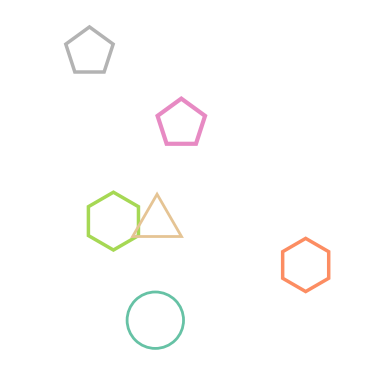[{"shape": "circle", "thickness": 2, "radius": 0.37, "center": [0.403, 0.168]}, {"shape": "hexagon", "thickness": 2.5, "radius": 0.35, "center": [0.794, 0.312]}, {"shape": "pentagon", "thickness": 3, "radius": 0.32, "center": [0.471, 0.679]}, {"shape": "hexagon", "thickness": 2.5, "radius": 0.38, "center": [0.295, 0.426]}, {"shape": "triangle", "thickness": 2, "radius": 0.37, "center": [0.408, 0.422]}, {"shape": "pentagon", "thickness": 2.5, "radius": 0.32, "center": [0.232, 0.865]}]